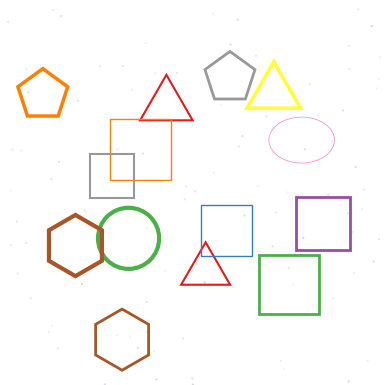[{"shape": "triangle", "thickness": 1.5, "radius": 0.37, "center": [0.534, 0.297]}, {"shape": "triangle", "thickness": 1.5, "radius": 0.39, "center": [0.432, 0.727]}, {"shape": "square", "thickness": 1, "radius": 0.33, "center": [0.588, 0.401]}, {"shape": "square", "thickness": 2, "radius": 0.39, "center": [0.75, 0.261]}, {"shape": "circle", "thickness": 3, "radius": 0.4, "center": [0.334, 0.381]}, {"shape": "square", "thickness": 2, "radius": 0.35, "center": [0.839, 0.419]}, {"shape": "square", "thickness": 1, "radius": 0.39, "center": [0.366, 0.612]}, {"shape": "pentagon", "thickness": 2.5, "radius": 0.34, "center": [0.111, 0.754]}, {"shape": "triangle", "thickness": 2.5, "radius": 0.4, "center": [0.711, 0.759]}, {"shape": "hexagon", "thickness": 3, "radius": 0.4, "center": [0.196, 0.362]}, {"shape": "hexagon", "thickness": 2, "radius": 0.4, "center": [0.317, 0.118]}, {"shape": "oval", "thickness": 0.5, "radius": 0.43, "center": [0.784, 0.636]}, {"shape": "square", "thickness": 1.5, "radius": 0.29, "center": [0.291, 0.543]}, {"shape": "pentagon", "thickness": 2, "radius": 0.34, "center": [0.597, 0.798]}]